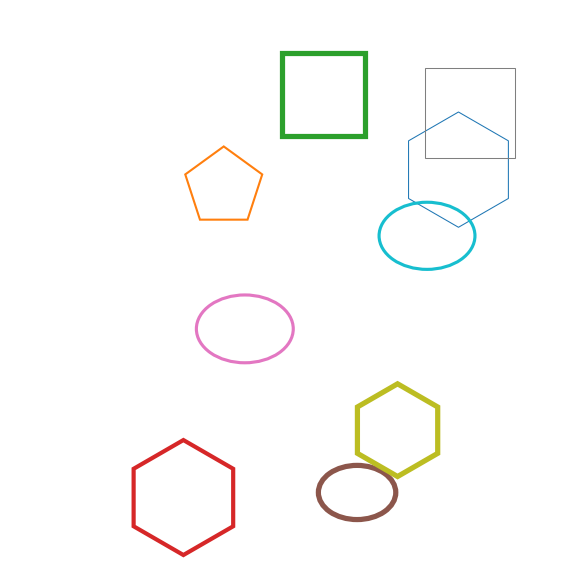[{"shape": "hexagon", "thickness": 0.5, "radius": 0.5, "center": [0.794, 0.705]}, {"shape": "pentagon", "thickness": 1, "radius": 0.35, "center": [0.387, 0.675]}, {"shape": "square", "thickness": 2.5, "radius": 0.36, "center": [0.561, 0.835]}, {"shape": "hexagon", "thickness": 2, "radius": 0.5, "center": [0.318, 0.138]}, {"shape": "oval", "thickness": 2.5, "radius": 0.34, "center": [0.618, 0.146]}, {"shape": "oval", "thickness": 1.5, "radius": 0.42, "center": [0.424, 0.43]}, {"shape": "square", "thickness": 0.5, "radius": 0.39, "center": [0.814, 0.803]}, {"shape": "hexagon", "thickness": 2.5, "radius": 0.4, "center": [0.688, 0.254]}, {"shape": "oval", "thickness": 1.5, "radius": 0.42, "center": [0.739, 0.591]}]